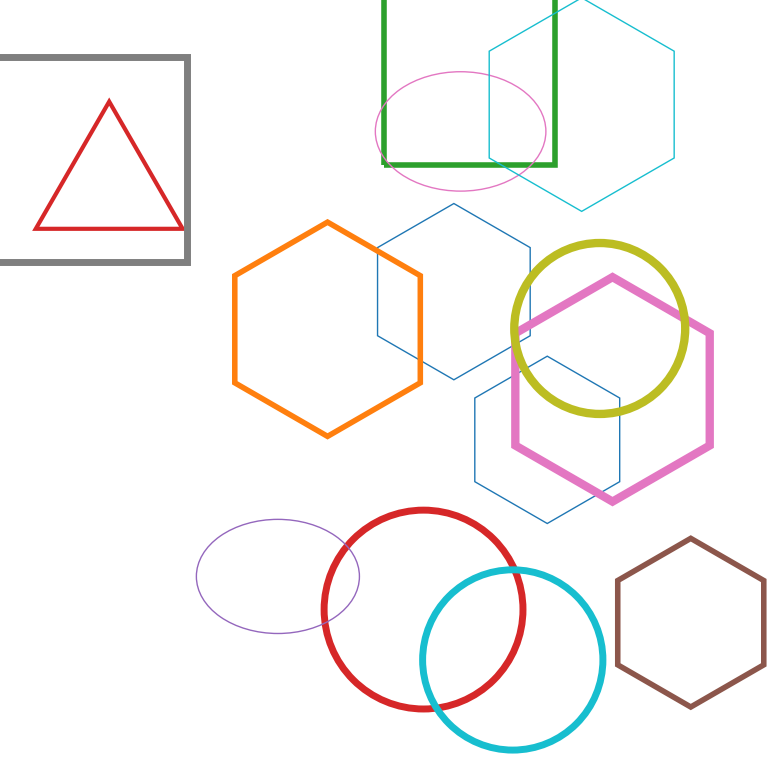[{"shape": "hexagon", "thickness": 0.5, "radius": 0.54, "center": [0.711, 0.429]}, {"shape": "hexagon", "thickness": 0.5, "radius": 0.57, "center": [0.589, 0.621]}, {"shape": "hexagon", "thickness": 2, "radius": 0.7, "center": [0.425, 0.572]}, {"shape": "square", "thickness": 2, "radius": 0.56, "center": [0.61, 0.897]}, {"shape": "circle", "thickness": 2.5, "radius": 0.65, "center": [0.55, 0.208]}, {"shape": "triangle", "thickness": 1.5, "radius": 0.55, "center": [0.142, 0.758]}, {"shape": "oval", "thickness": 0.5, "radius": 0.53, "center": [0.361, 0.251]}, {"shape": "hexagon", "thickness": 2, "radius": 0.55, "center": [0.897, 0.191]}, {"shape": "oval", "thickness": 0.5, "radius": 0.55, "center": [0.598, 0.829]}, {"shape": "hexagon", "thickness": 3, "radius": 0.73, "center": [0.795, 0.494]}, {"shape": "square", "thickness": 2.5, "radius": 0.66, "center": [0.11, 0.793]}, {"shape": "circle", "thickness": 3, "radius": 0.55, "center": [0.779, 0.573]}, {"shape": "hexagon", "thickness": 0.5, "radius": 0.69, "center": [0.755, 0.864]}, {"shape": "circle", "thickness": 2.5, "radius": 0.59, "center": [0.666, 0.143]}]